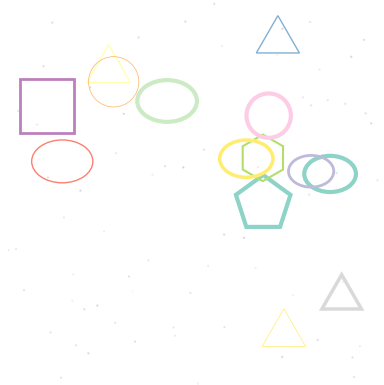[{"shape": "pentagon", "thickness": 3, "radius": 0.37, "center": [0.684, 0.471]}, {"shape": "oval", "thickness": 3, "radius": 0.34, "center": [0.857, 0.548]}, {"shape": "triangle", "thickness": 1, "radius": 0.33, "center": [0.282, 0.819]}, {"shape": "oval", "thickness": 2, "radius": 0.29, "center": [0.808, 0.555]}, {"shape": "oval", "thickness": 1, "radius": 0.4, "center": [0.162, 0.581]}, {"shape": "triangle", "thickness": 1, "radius": 0.32, "center": [0.722, 0.895]}, {"shape": "circle", "thickness": 0.5, "radius": 0.33, "center": [0.295, 0.788]}, {"shape": "hexagon", "thickness": 1.5, "radius": 0.3, "center": [0.683, 0.59]}, {"shape": "circle", "thickness": 3, "radius": 0.29, "center": [0.698, 0.7]}, {"shape": "triangle", "thickness": 2.5, "radius": 0.3, "center": [0.887, 0.227]}, {"shape": "square", "thickness": 2, "radius": 0.35, "center": [0.122, 0.725]}, {"shape": "oval", "thickness": 3, "radius": 0.39, "center": [0.434, 0.738]}, {"shape": "oval", "thickness": 2.5, "radius": 0.35, "center": [0.64, 0.588]}, {"shape": "triangle", "thickness": 0.5, "radius": 0.33, "center": [0.737, 0.133]}]